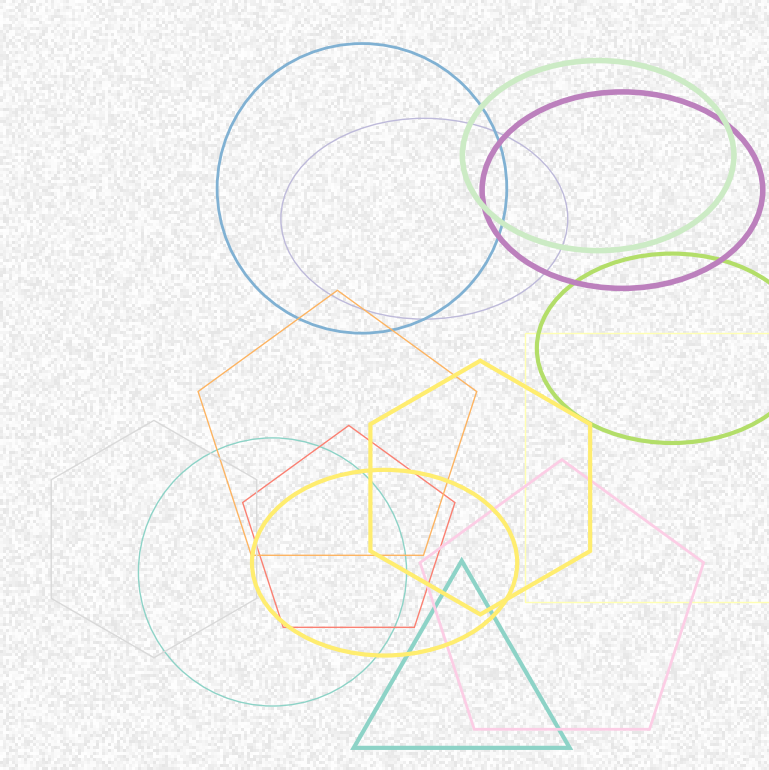[{"shape": "circle", "thickness": 0.5, "radius": 0.87, "center": [0.354, 0.257]}, {"shape": "triangle", "thickness": 1.5, "radius": 0.81, "center": [0.6, 0.11]}, {"shape": "square", "thickness": 0.5, "radius": 0.87, "center": [0.857, 0.392]}, {"shape": "oval", "thickness": 0.5, "radius": 0.93, "center": [0.551, 0.716]}, {"shape": "pentagon", "thickness": 0.5, "radius": 0.72, "center": [0.453, 0.303]}, {"shape": "circle", "thickness": 1, "radius": 0.94, "center": [0.47, 0.755]}, {"shape": "pentagon", "thickness": 0.5, "radius": 0.95, "center": [0.438, 0.433]}, {"shape": "oval", "thickness": 1.5, "radius": 0.88, "center": [0.873, 0.548]}, {"shape": "pentagon", "thickness": 1, "radius": 0.97, "center": [0.73, 0.21]}, {"shape": "hexagon", "thickness": 0.5, "radius": 0.77, "center": [0.2, 0.3]}, {"shape": "oval", "thickness": 2, "radius": 0.91, "center": [0.808, 0.753]}, {"shape": "oval", "thickness": 2, "radius": 0.88, "center": [0.777, 0.798]}, {"shape": "hexagon", "thickness": 1.5, "radius": 0.82, "center": [0.624, 0.367]}, {"shape": "oval", "thickness": 1.5, "radius": 0.86, "center": [0.499, 0.269]}]